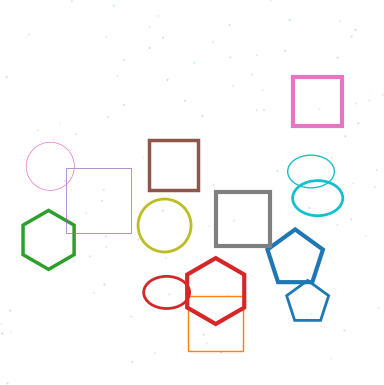[{"shape": "pentagon", "thickness": 3, "radius": 0.38, "center": [0.767, 0.328]}, {"shape": "pentagon", "thickness": 2, "radius": 0.29, "center": [0.799, 0.214]}, {"shape": "square", "thickness": 1, "radius": 0.36, "center": [0.56, 0.16]}, {"shape": "hexagon", "thickness": 2.5, "radius": 0.38, "center": [0.126, 0.377]}, {"shape": "hexagon", "thickness": 3, "radius": 0.43, "center": [0.56, 0.244]}, {"shape": "oval", "thickness": 2, "radius": 0.3, "center": [0.433, 0.24]}, {"shape": "square", "thickness": 0.5, "radius": 0.42, "center": [0.257, 0.48]}, {"shape": "square", "thickness": 2.5, "radius": 0.32, "center": [0.45, 0.571]}, {"shape": "square", "thickness": 3, "radius": 0.32, "center": [0.824, 0.736]}, {"shape": "circle", "thickness": 0.5, "radius": 0.31, "center": [0.131, 0.568]}, {"shape": "square", "thickness": 3, "radius": 0.35, "center": [0.631, 0.432]}, {"shape": "circle", "thickness": 2, "radius": 0.34, "center": [0.427, 0.414]}, {"shape": "oval", "thickness": 2, "radius": 0.33, "center": [0.825, 0.485]}, {"shape": "oval", "thickness": 1, "radius": 0.3, "center": [0.808, 0.555]}]